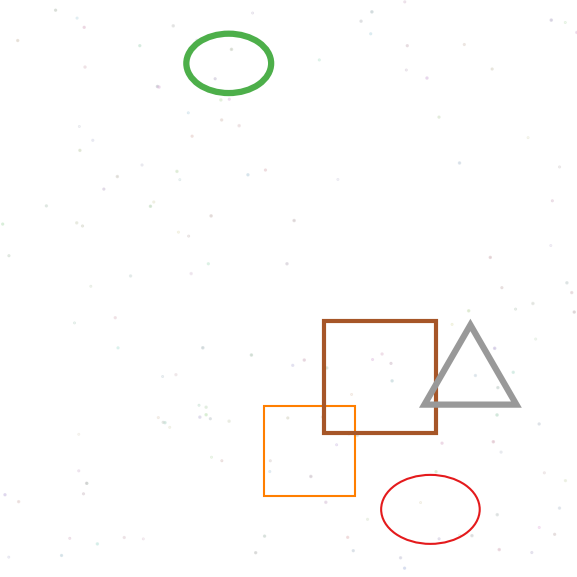[{"shape": "oval", "thickness": 1, "radius": 0.43, "center": [0.745, 0.117]}, {"shape": "oval", "thickness": 3, "radius": 0.37, "center": [0.396, 0.889]}, {"shape": "square", "thickness": 1, "radius": 0.39, "center": [0.536, 0.219]}, {"shape": "square", "thickness": 2, "radius": 0.49, "center": [0.658, 0.347]}, {"shape": "triangle", "thickness": 3, "radius": 0.46, "center": [0.815, 0.344]}]